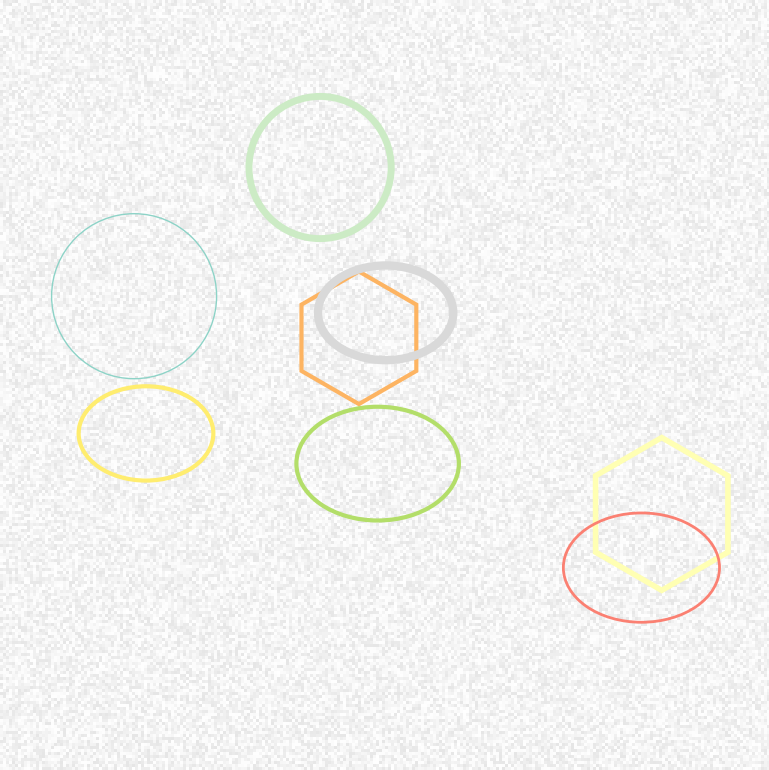[{"shape": "circle", "thickness": 0.5, "radius": 0.54, "center": [0.174, 0.615]}, {"shape": "hexagon", "thickness": 2, "radius": 0.5, "center": [0.859, 0.333]}, {"shape": "oval", "thickness": 1, "radius": 0.51, "center": [0.833, 0.263]}, {"shape": "hexagon", "thickness": 1.5, "radius": 0.43, "center": [0.466, 0.561]}, {"shape": "oval", "thickness": 1.5, "radius": 0.53, "center": [0.49, 0.398]}, {"shape": "oval", "thickness": 3, "radius": 0.44, "center": [0.501, 0.594]}, {"shape": "circle", "thickness": 2.5, "radius": 0.46, "center": [0.416, 0.782]}, {"shape": "oval", "thickness": 1.5, "radius": 0.44, "center": [0.19, 0.437]}]